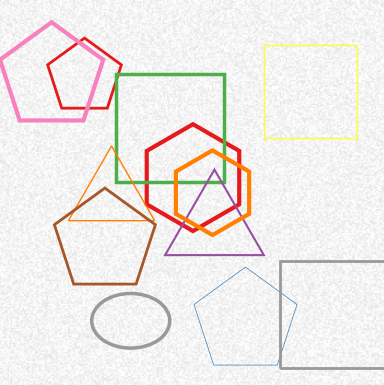[{"shape": "hexagon", "thickness": 3, "radius": 0.69, "center": [0.501, 0.539]}, {"shape": "pentagon", "thickness": 2, "radius": 0.5, "center": [0.22, 0.8]}, {"shape": "pentagon", "thickness": 0.5, "radius": 0.7, "center": [0.638, 0.166]}, {"shape": "square", "thickness": 2.5, "radius": 0.7, "center": [0.442, 0.667]}, {"shape": "triangle", "thickness": 1.5, "radius": 0.74, "center": [0.557, 0.411]}, {"shape": "hexagon", "thickness": 3, "radius": 0.55, "center": [0.552, 0.499]}, {"shape": "triangle", "thickness": 1, "radius": 0.65, "center": [0.29, 0.491]}, {"shape": "square", "thickness": 1, "radius": 0.6, "center": [0.806, 0.762]}, {"shape": "pentagon", "thickness": 2, "radius": 0.69, "center": [0.272, 0.374]}, {"shape": "pentagon", "thickness": 3, "radius": 0.7, "center": [0.134, 0.801]}, {"shape": "square", "thickness": 2, "radius": 0.69, "center": [0.865, 0.183]}, {"shape": "oval", "thickness": 2.5, "radius": 0.51, "center": [0.34, 0.167]}]